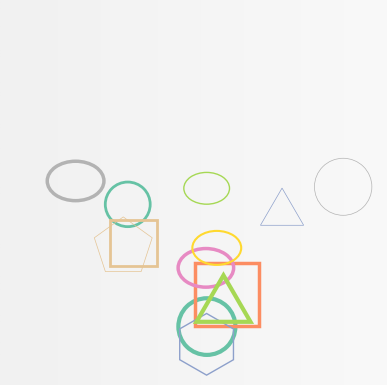[{"shape": "circle", "thickness": 3, "radius": 0.37, "center": [0.534, 0.152]}, {"shape": "circle", "thickness": 2, "radius": 0.29, "center": [0.33, 0.469]}, {"shape": "square", "thickness": 2.5, "radius": 0.41, "center": [0.585, 0.235]}, {"shape": "hexagon", "thickness": 1, "radius": 0.4, "center": [0.533, 0.106]}, {"shape": "triangle", "thickness": 0.5, "radius": 0.32, "center": [0.728, 0.447]}, {"shape": "oval", "thickness": 2.5, "radius": 0.36, "center": [0.531, 0.304]}, {"shape": "triangle", "thickness": 3, "radius": 0.4, "center": [0.577, 0.204]}, {"shape": "oval", "thickness": 1, "radius": 0.29, "center": [0.533, 0.511]}, {"shape": "oval", "thickness": 1.5, "radius": 0.32, "center": [0.559, 0.356]}, {"shape": "square", "thickness": 2, "radius": 0.3, "center": [0.344, 0.369]}, {"shape": "pentagon", "thickness": 0.5, "radius": 0.39, "center": [0.318, 0.358]}, {"shape": "circle", "thickness": 0.5, "radius": 0.37, "center": [0.886, 0.515]}, {"shape": "oval", "thickness": 2.5, "radius": 0.37, "center": [0.195, 0.53]}]